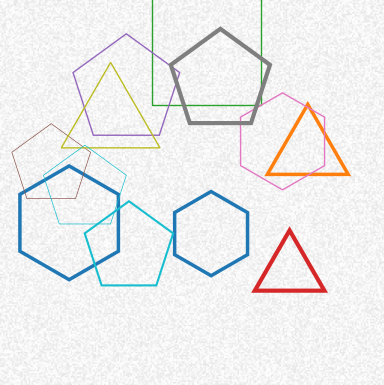[{"shape": "hexagon", "thickness": 2.5, "radius": 0.55, "center": [0.548, 0.393]}, {"shape": "hexagon", "thickness": 2.5, "radius": 0.74, "center": [0.18, 0.421]}, {"shape": "triangle", "thickness": 2.5, "radius": 0.61, "center": [0.799, 0.608]}, {"shape": "square", "thickness": 1, "radius": 0.71, "center": [0.536, 0.87]}, {"shape": "triangle", "thickness": 3, "radius": 0.52, "center": [0.752, 0.297]}, {"shape": "pentagon", "thickness": 1, "radius": 0.73, "center": [0.328, 0.767]}, {"shape": "pentagon", "thickness": 0.5, "radius": 0.54, "center": [0.133, 0.571]}, {"shape": "hexagon", "thickness": 1, "radius": 0.63, "center": [0.734, 0.633]}, {"shape": "pentagon", "thickness": 3, "radius": 0.68, "center": [0.572, 0.79]}, {"shape": "triangle", "thickness": 1, "radius": 0.74, "center": [0.287, 0.69]}, {"shape": "pentagon", "thickness": 1.5, "radius": 0.6, "center": [0.335, 0.356]}, {"shape": "pentagon", "thickness": 0.5, "radius": 0.57, "center": [0.22, 0.51]}]